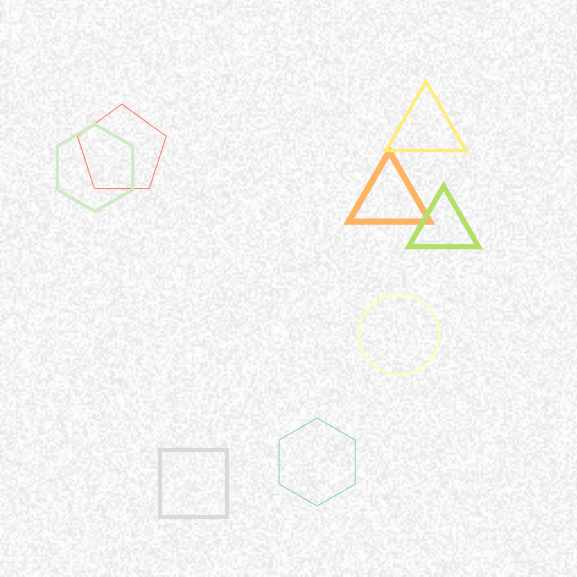[{"shape": "hexagon", "thickness": 0.5, "radius": 0.38, "center": [0.549, 0.199]}, {"shape": "circle", "thickness": 1, "radius": 0.35, "center": [0.691, 0.42]}, {"shape": "pentagon", "thickness": 0.5, "radius": 0.4, "center": [0.211, 0.738]}, {"shape": "triangle", "thickness": 3, "radius": 0.41, "center": [0.674, 0.656]}, {"shape": "triangle", "thickness": 2.5, "radius": 0.35, "center": [0.768, 0.607]}, {"shape": "square", "thickness": 2, "radius": 0.29, "center": [0.335, 0.162]}, {"shape": "hexagon", "thickness": 1.5, "radius": 0.38, "center": [0.165, 0.708]}, {"shape": "triangle", "thickness": 1.5, "radius": 0.4, "center": [0.738, 0.778]}]